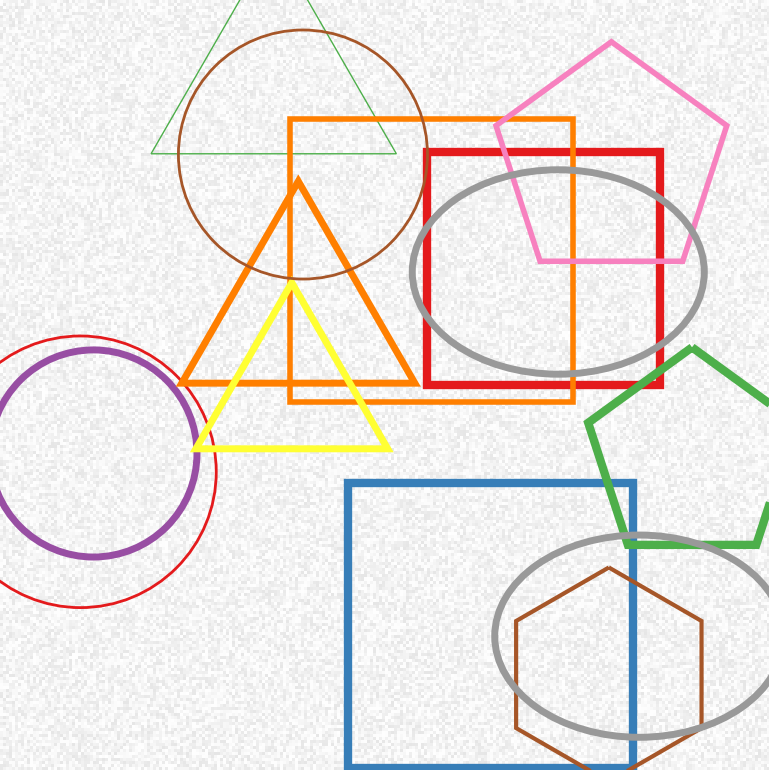[{"shape": "square", "thickness": 3, "radius": 0.76, "center": [0.706, 0.651]}, {"shape": "circle", "thickness": 1, "radius": 0.88, "center": [0.104, 0.387]}, {"shape": "square", "thickness": 3, "radius": 0.93, "center": [0.637, 0.188]}, {"shape": "triangle", "thickness": 0.5, "radius": 0.92, "center": [0.355, 0.892]}, {"shape": "pentagon", "thickness": 3, "radius": 0.71, "center": [0.899, 0.407]}, {"shape": "circle", "thickness": 2.5, "radius": 0.67, "center": [0.121, 0.411]}, {"shape": "triangle", "thickness": 2.5, "radius": 0.87, "center": [0.387, 0.59]}, {"shape": "square", "thickness": 2, "radius": 0.92, "center": [0.561, 0.662]}, {"shape": "triangle", "thickness": 2.5, "radius": 0.72, "center": [0.379, 0.489]}, {"shape": "hexagon", "thickness": 1.5, "radius": 0.7, "center": [0.791, 0.124]}, {"shape": "circle", "thickness": 1, "radius": 0.81, "center": [0.393, 0.799]}, {"shape": "pentagon", "thickness": 2, "radius": 0.79, "center": [0.794, 0.788]}, {"shape": "oval", "thickness": 2.5, "radius": 0.94, "center": [0.83, 0.174]}, {"shape": "oval", "thickness": 2.5, "radius": 0.95, "center": [0.725, 0.647]}]